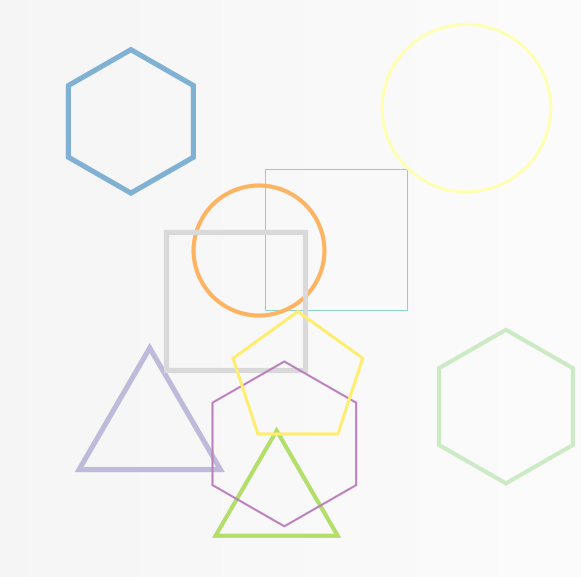[{"shape": "square", "thickness": 0.5, "radius": 0.61, "center": [0.578, 0.584]}, {"shape": "circle", "thickness": 1.5, "radius": 0.73, "center": [0.802, 0.812]}, {"shape": "triangle", "thickness": 2.5, "radius": 0.7, "center": [0.258, 0.256]}, {"shape": "hexagon", "thickness": 2.5, "radius": 0.62, "center": [0.225, 0.789]}, {"shape": "circle", "thickness": 2, "radius": 0.56, "center": [0.446, 0.565]}, {"shape": "triangle", "thickness": 2, "radius": 0.61, "center": [0.476, 0.132]}, {"shape": "square", "thickness": 2.5, "radius": 0.6, "center": [0.405, 0.478]}, {"shape": "hexagon", "thickness": 1, "radius": 0.71, "center": [0.489, 0.23]}, {"shape": "hexagon", "thickness": 2, "radius": 0.66, "center": [0.87, 0.295]}, {"shape": "pentagon", "thickness": 1.5, "radius": 0.59, "center": [0.512, 0.342]}]